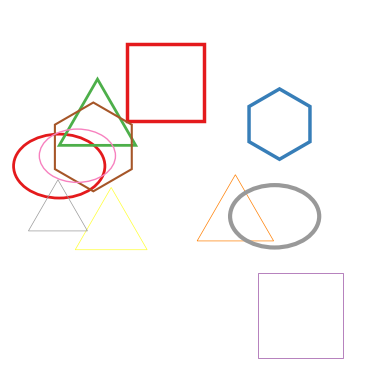[{"shape": "square", "thickness": 2.5, "radius": 0.5, "center": [0.43, 0.786]}, {"shape": "oval", "thickness": 2, "radius": 0.59, "center": [0.154, 0.569]}, {"shape": "hexagon", "thickness": 2.5, "radius": 0.46, "center": [0.726, 0.678]}, {"shape": "triangle", "thickness": 2, "radius": 0.57, "center": [0.253, 0.68]}, {"shape": "square", "thickness": 0.5, "radius": 0.56, "center": [0.781, 0.181]}, {"shape": "triangle", "thickness": 0.5, "radius": 0.57, "center": [0.611, 0.432]}, {"shape": "triangle", "thickness": 0.5, "radius": 0.54, "center": [0.289, 0.405]}, {"shape": "hexagon", "thickness": 1.5, "radius": 0.58, "center": [0.242, 0.618]}, {"shape": "oval", "thickness": 1, "radius": 0.49, "center": [0.201, 0.596]}, {"shape": "triangle", "thickness": 0.5, "radius": 0.44, "center": [0.15, 0.444]}, {"shape": "oval", "thickness": 3, "radius": 0.58, "center": [0.713, 0.438]}]